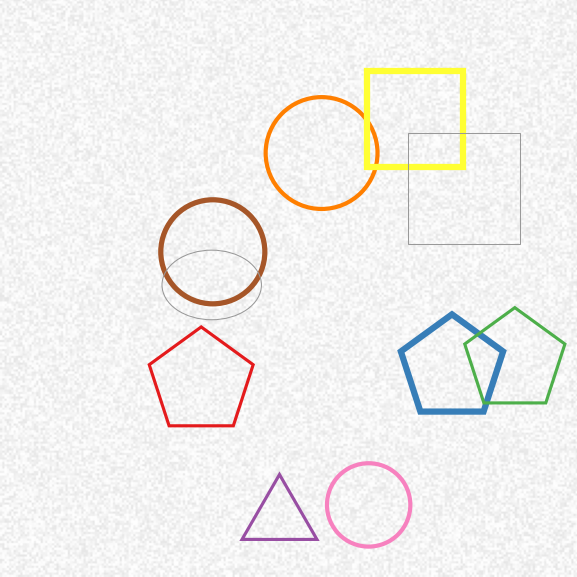[{"shape": "pentagon", "thickness": 1.5, "radius": 0.47, "center": [0.348, 0.338]}, {"shape": "pentagon", "thickness": 3, "radius": 0.47, "center": [0.783, 0.362]}, {"shape": "pentagon", "thickness": 1.5, "radius": 0.46, "center": [0.891, 0.375]}, {"shape": "triangle", "thickness": 1.5, "radius": 0.37, "center": [0.484, 0.103]}, {"shape": "circle", "thickness": 2, "radius": 0.48, "center": [0.557, 0.734]}, {"shape": "square", "thickness": 3, "radius": 0.42, "center": [0.719, 0.792]}, {"shape": "circle", "thickness": 2.5, "radius": 0.45, "center": [0.369, 0.563]}, {"shape": "circle", "thickness": 2, "radius": 0.36, "center": [0.638, 0.125]}, {"shape": "square", "thickness": 0.5, "radius": 0.48, "center": [0.804, 0.673]}, {"shape": "oval", "thickness": 0.5, "radius": 0.43, "center": [0.367, 0.506]}]